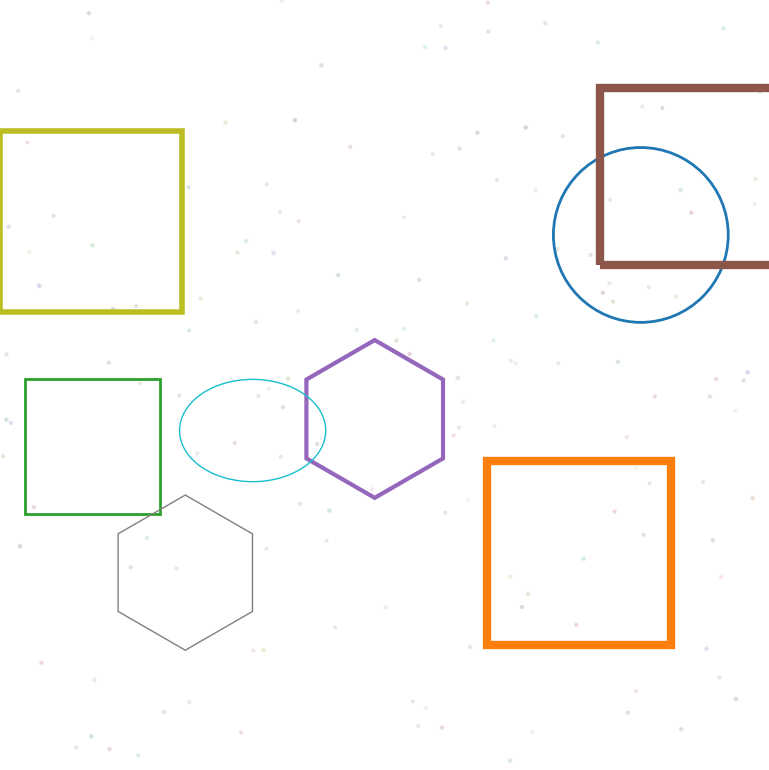[{"shape": "circle", "thickness": 1, "radius": 0.57, "center": [0.832, 0.695]}, {"shape": "square", "thickness": 3, "radius": 0.6, "center": [0.752, 0.282]}, {"shape": "square", "thickness": 1, "radius": 0.44, "center": [0.12, 0.42]}, {"shape": "hexagon", "thickness": 1.5, "radius": 0.51, "center": [0.487, 0.456]}, {"shape": "square", "thickness": 3, "radius": 0.58, "center": [0.894, 0.771]}, {"shape": "hexagon", "thickness": 0.5, "radius": 0.5, "center": [0.241, 0.256]}, {"shape": "square", "thickness": 2, "radius": 0.59, "center": [0.118, 0.712]}, {"shape": "oval", "thickness": 0.5, "radius": 0.47, "center": [0.328, 0.441]}]